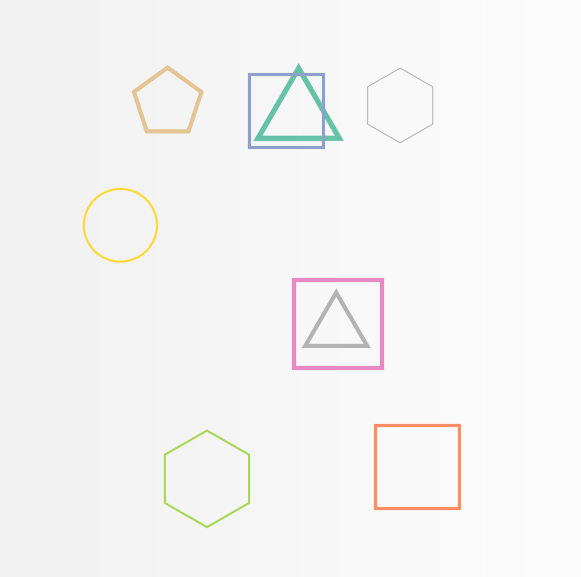[{"shape": "triangle", "thickness": 2.5, "radius": 0.4, "center": [0.514, 0.8]}, {"shape": "square", "thickness": 1.5, "radius": 0.36, "center": [0.718, 0.191]}, {"shape": "square", "thickness": 1.5, "radius": 0.32, "center": [0.492, 0.808]}, {"shape": "square", "thickness": 2, "radius": 0.38, "center": [0.582, 0.438]}, {"shape": "hexagon", "thickness": 1, "radius": 0.42, "center": [0.356, 0.17]}, {"shape": "circle", "thickness": 1, "radius": 0.31, "center": [0.207, 0.609]}, {"shape": "pentagon", "thickness": 2, "radius": 0.31, "center": [0.288, 0.821]}, {"shape": "hexagon", "thickness": 0.5, "radius": 0.32, "center": [0.688, 0.817]}, {"shape": "triangle", "thickness": 2, "radius": 0.31, "center": [0.578, 0.431]}]